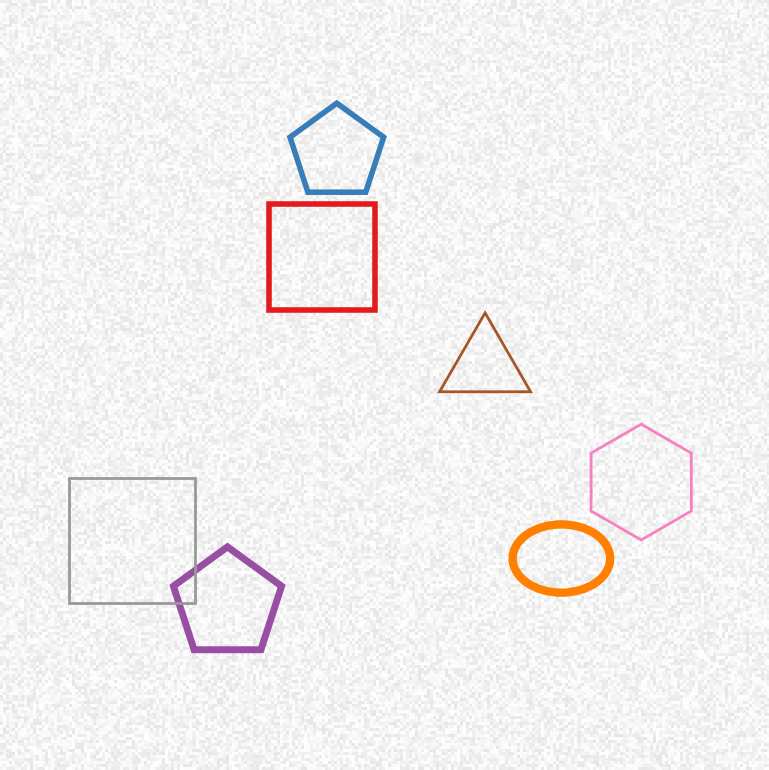[{"shape": "square", "thickness": 2, "radius": 0.35, "center": [0.419, 0.667]}, {"shape": "pentagon", "thickness": 2, "radius": 0.32, "center": [0.437, 0.802]}, {"shape": "pentagon", "thickness": 2.5, "radius": 0.37, "center": [0.295, 0.216]}, {"shape": "oval", "thickness": 3, "radius": 0.32, "center": [0.729, 0.275]}, {"shape": "triangle", "thickness": 1, "radius": 0.34, "center": [0.63, 0.525]}, {"shape": "hexagon", "thickness": 1, "radius": 0.38, "center": [0.833, 0.374]}, {"shape": "square", "thickness": 1, "radius": 0.41, "center": [0.171, 0.298]}]